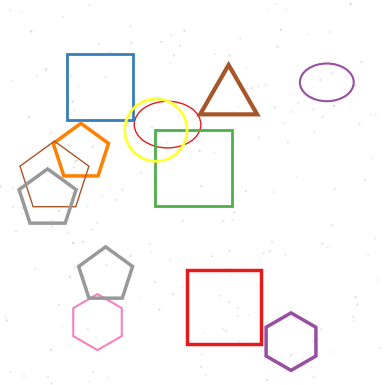[{"shape": "square", "thickness": 2.5, "radius": 0.48, "center": [0.582, 0.202]}, {"shape": "oval", "thickness": 1, "radius": 0.43, "center": [0.435, 0.676]}, {"shape": "square", "thickness": 2, "radius": 0.43, "center": [0.26, 0.774]}, {"shape": "square", "thickness": 2, "radius": 0.5, "center": [0.503, 0.563]}, {"shape": "oval", "thickness": 1.5, "radius": 0.35, "center": [0.849, 0.786]}, {"shape": "hexagon", "thickness": 2.5, "radius": 0.37, "center": [0.756, 0.113]}, {"shape": "pentagon", "thickness": 2.5, "radius": 0.38, "center": [0.21, 0.604]}, {"shape": "circle", "thickness": 2, "radius": 0.4, "center": [0.405, 0.662]}, {"shape": "pentagon", "thickness": 1, "radius": 0.47, "center": [0.141, 0.539]}, {"shape": "triangle", "thickness": 3, "radius": 0.43, "center": [0.594, 0.746]}, {"shape": "hexagon", "thickness": 1.5, "radius": 0.36, "center": [0.253, 0.163]}, {"shape": "pentagon", "thickness": 2.5, "radius": 0.39, "center": [0.124, 0.483]}, {"shape": "pentagon", "thickness": 2.5, "radius": 0.37, "center": [0.274, 0.285]}]